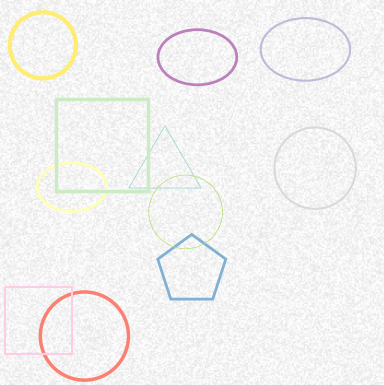[{"shape": "triangle", "thickness": 0.5, "radius": 0.54, "center": [0.428, 0.566]}, {"shape": "oval", "thickness": 2, "radius": 0.45, "center": [0.187, 0.514]}, {"shape": "oval", "thickness": 1.5, "radius": 0.58, "center": [0.793, 0.872]}, {"shape": "circle", "thickness": 2.5, "radius": 0.57, "center": [0.219, 0.127]}, {"shape": "pentagon", "thickness": 2, "radius": 0.46, "center": [0.498, 0.298]}, {"shape": "circle", "thickness": 0.5, "radius": 0.48, "center": [0.482, 0.45]}, {"shape": "square", "thickness": 1.5, "radius": 0.43, "center": [0.1, 0.168]}, {"shape": "circle", "thickness": 1.5, "radius": 0.53, "center": [0.819, 0.563]}, {"shape": "oval", "thickness": 2, "radius": 0.51, "center": [0.513, 0.851]}, {"shape": "square", "thickness": 2.5, "radius": 0.59, "center": [0.264, 0.623]}, {"shape": "circle", "thickness": 3, "radius": 0.43, "center": [0.111, 0.882]}]